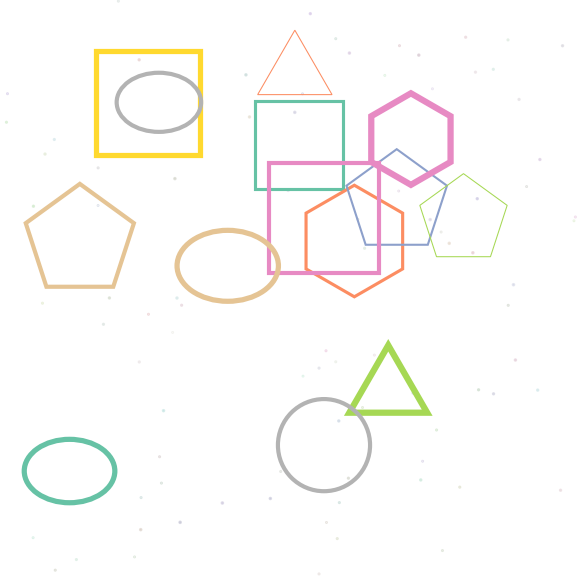[{"shape": "square", "thickness": 1.5, "radius": 0.38, "center": [0.517, 0.748]}, {"shape": "oval", "thickness": 2.5, "radius": 0.39, "center": [0.12, 0.183]}, {"shape": "hexagon", "thickness": 1.5, "radius": 0.48, "center": [0.614, 0.582]}, {"shape": "triangle", "thickness": 0.5, "radius": 0.37, "center": [0.511, 0.872]}, {"shape": "pentagon", "thickness": 1, "radius": 0.46, "center": [0.687, 0.649]}, {"shape": "square", "thickness": 2, "radius": 0.48, "center": [0.561, 0.621]}, {"shape": "hexagon", "thickness": 3, "radius": 0.4, "center": [0.712, 0.758]}, {"shape": "pentagon", "thickness": 0.5, "radius": 0.4, "center": [0.803, 0.619]}, {"shape": "triangle", "thickness": 3, "radius": 0.39, "center": [0.672, 0.323]}, {"shape": "square", "thickness": 2.5, "radius": 0.45, "center": [0.256, 0.821]}, {"shape": "oval", "thickness": 2.5, "radius": 0.44, "center": [0.394, 0.539]}, {"shape": "pentagon", "thickness": 2, "radius": 0.49, "center": [0.138, 0.582]}, {"shape": "circle", "thickness": 2, "radius": 0.4, "center": [0.561, 0.228]}, {"shape": "oval", "thickness": 2, "radius": 0.37, "center": [0.275, 0.822]}]